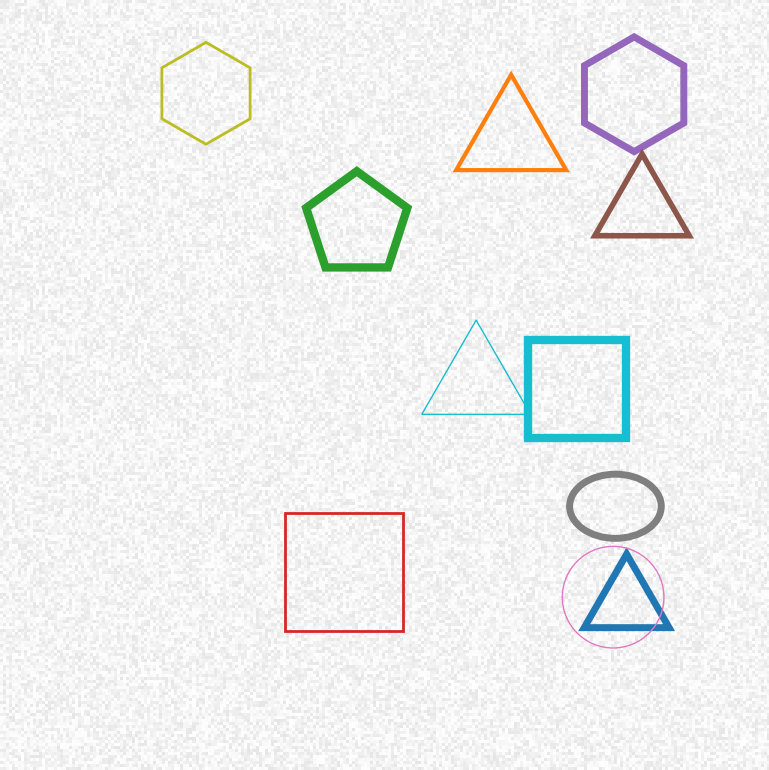[{"shape": "triangle", "thickness": 2.5, "radius": 0.32, "center": [0.814, 0.217]}, {"shape": "triangle", "thickness": 1.5, "radius": 0.41, "center": [0.664, 0.82]}, {"shape": "pentagon", "thickness": 3, "radius": 0.35, "center": [0.463, 0.709]}, {"shape": "square", "thickness": 1, "radius": 0.38, "center": [0.446, 0.257]}, {"shape": "hexagon", "thickness": 2.5, "radius": 0.37, "center": [0.824, 0.878]}, {"shape": "triangle", "thickness": 2, "radius": 0.35, "center": [0.834, 0.729]}, {"shape": "circle", "thickness": 0.5, "radius": 0.33, "center": [0.796, 0.224]}, {"shape": "oval", "thickness": 2.5, "radius": 0.3, "center": [0.799, 0.343]}, {"shape": "hexagon", "thickness": 1, "radius": 0.33, "center": [0.268, 0.879]}, {"shape": "square", "thickness": 3, "radius": 0.32, "center": [0.749, 0.495]}, {"shape": "triangle", "thickness": 0.5, "radius": 0.41, "center": [0.618, 0.503]}]